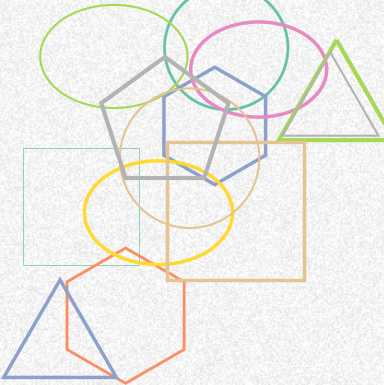[{"shape": "circle", "thickness": 2, "radius": 0.8, "center": [0.588, 0.876]}, {"shape": "square", "thickness": 0.5, "radius": 0.76, "center": [0.21, 0.464]}, {"shape": "hexagon", "thickness": 2, "radius": 0.88, "center": [0.326, 0.18]}, {"shape": "hexagon", "thickness": 2.5, "radius": 0.76, "center": [0.558, 0.673]}, {"shape": "triangle", "thickness": 2.5, "radius": 0.85, "center": [0.156, 0.104]}, {"shape": "oval", "thickness": 2.5, "radius": 0.88, "center": [0.672, 0.819]}, {"shape": "oval", "thickness": 1.5, "radius": 0.96, "center": [0.296, 0.853]}, {"shape": "triangle", "thickness": 3, "radius": 0.87, "center": [0.874, 0.723]}, {"shape": "oval", "thickness": 2.5, "radius": 0.96, "center": [0.412, 0.448]}, {"shape": "square", "thickness": 2.5, "radius": 0.89, "center": [0.611, 0.451]}, {"shape": "circle", "thickness": 1.5, "radius": 0.91, "center": [0.492, 0.589]}, {"shape": "pentagon", "thickness": 3, "radius": 0.87, "center": [0.428, 0.678]}, {"shape": "triangle", "thickness": 1.5, "radius": 0.72, "center": [0.858, 0.72]}]